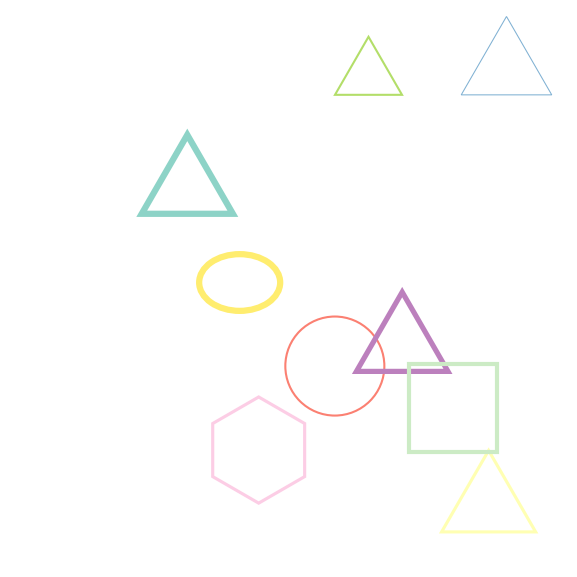[{"shape": "triangle", "thickness": 3, "radius": 0.46, "center": [0.324, 0.674]}, {"shape": "triangle", "thickness": 1.5, "radius": 0.47, "center": [0.846, 0.125]}, {"shape": "circle", "thickness": 1, "radius": 0.43, "center": [0.58, 0.365]}, {"shape": "triangle", "thickness": 0.5, "radius": 0.45, "center": [0.877, 0.88]}, {"shape": "triangle", "thickness": 1, "radius": 0.33, "center": [0.638, 0.868]}, {"shape": "hexagon", "thickness": 1.5, "radius": 0.46, "center": [0.448, 0.22]}, {"shape": "triangle", "thickness": 2.5, "radius": 0.46, "center": [0.696, 0.402]}, {"shape": "square", "thickness": 2, "radius": 0.38, "center": [0.784, 0.293]}, {"shape": "oval", "thickness": 3, "radius": 0.35, "center": [0.415, 0.51]}]